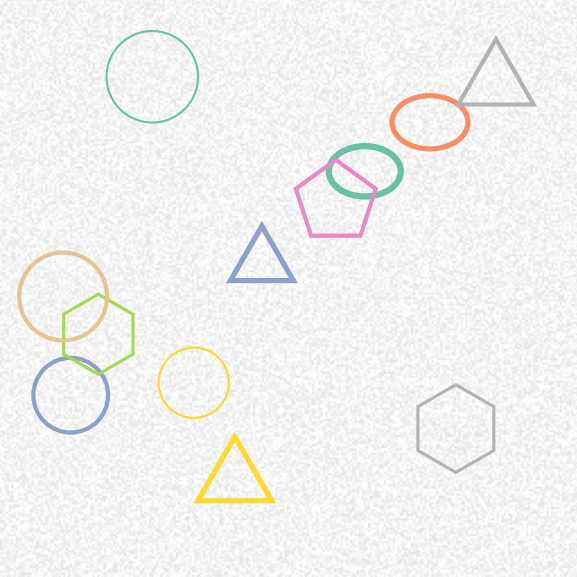[{"shape": "oval", "thickness": 3, "radius": 0.31, "center": [0.632, 0.703]}, {"shape": "circle", "thickness": 1, "radius": 0.4, "center": [0.264, 0.866]}, {"shape": "oval", "thickness": 2.5, "radius": 0.33, "center": [0.745, 0.787]}, {"shape": "circle", "thickness": 2, "radius": 0.32, "center": [0.122, 0.315]}, {"shape": "triangle", "thickness": 2.5, "radius": 0.31, "center": [0.453, 0.545]}, {"shape": "pentagon", "thickness": 2, "radius": 0.36, "center": [0.581, 0.65]}, {"shape": "hexagon", "thickness": 1.5, "radius": 0.35, "center": [0.17, 0.42]}, {"shape": "triangle", "thickness": 2.5, "radius": 0.37, "center": [0.407, 0.169]}, {"shape": "circle", "thickness": 1, "radius": 0.3, "center": [0.336, 0.336]}, {"shape": "circle", "thickness": 2, "radius": 0.38, "center": [0.109, 0.486]}, {"shape": "hexagon", "thickness": 1.5, "radius": 0.38, "center": [0.789, 0.257]}, {"shape": "triangle", "thickness": 2, "radius": 0.38, "center": [0.859, 0.856]}]